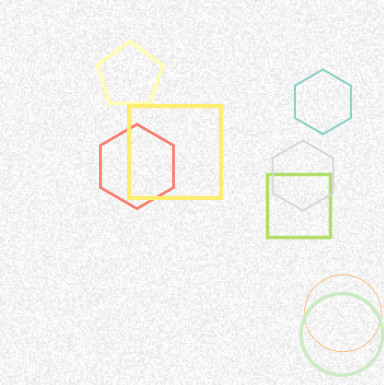[{"shape": "hexagon", "thickness": 1.5, "radius": 0.42, "center": [0.839, 0.736]}, {"shape": "pentagon", "thickness": 2.5, "radius": 0.45, "center": [0.338, 0.803]}, {"shape": "hexagon", "thickness": 2, "radius": 0.55, "center": [0.356, 0.568]}, {"shape": "circle", "thickness": 0.5, "radius": 0.5, "center": [0.89, 0.186]}, {"shape": "square", "thickness": 2.5, "radius": 0.41, "center": [0.775, 0.467]}, {"shape": "hexagon", "thickness": 1.5, "radius": 0.45, "center": [0.787, 0.544]}, {"shape": "circle", "thickness": 2.5, "radius": 0.53, "center": [0.888, 0.131]}, {"shape": "square", "thickness": 3, "radius": 0.6, "center": [0.454, 0.605]}]